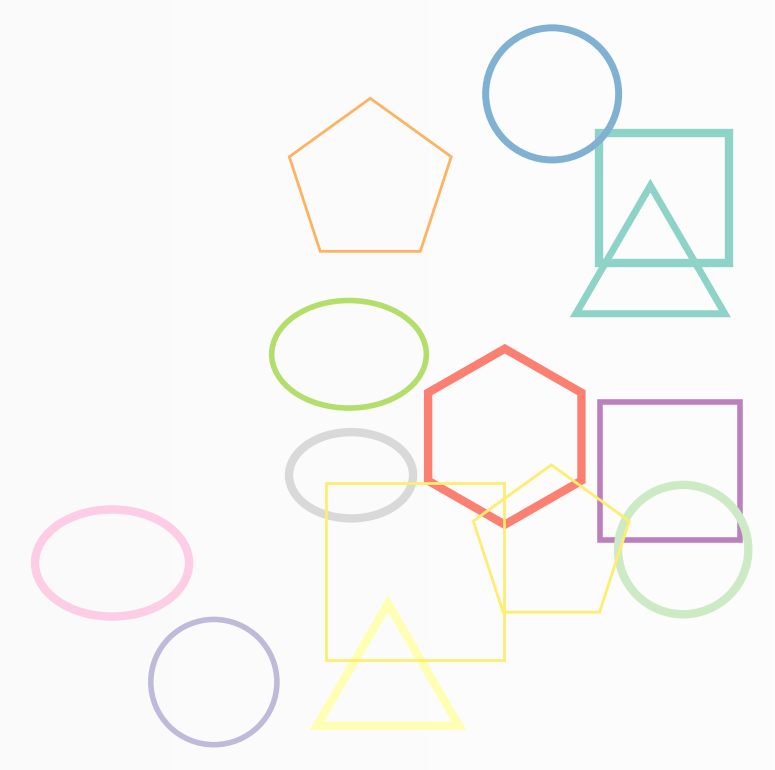[{"shape": "triangle", "thickness": 2.5, "radius": 0.55, "center": [0.839, 0.648]}, {"shape": "square", "thickness": 3, "radius": 0.42, "center": [0.857, 0.742]}, {"shape": "triangle", "thickness": 3, "radius": 0.53, "center": [0.501, 0.11]}, {"shape": "circle", "thickness": 2, "radius": 0.41, "center": [0.276, 0.114]}, {"shape": "hexagon", "thickness": 3, "radius": 0.57, "center": [0.651, 0.433]}, {"shape": "circle", "thickness": 2.5, "radius": 0.43, "center": [0.712, 0.878]}, {"shape": "pentagon", "thickness": 1, "radius": 0.55, "center": [0.478, 0.762]}, {"shape": "oval", "thickness": 2, "radius": 0.5, "center": [0.45, 0.54]}, {"shape": "oval", "thickness": 3, "radius": 0.5, "center": [0.145, 0.269]}, {"shape": "oval", "thickness": 3, "radius": 0.4, "center": [0.453, 0.383]}, {"shape": "square", "thickness": 2, "radius": 0.45, "center": [0.864, 0.388]}, {"shape": "circle", "thickness": 3, "radius": 0.42, "center": [0.882, 0.286]}, {"shape": "pentagon", "thickness": 1, "radius": 0.53, "center": [0.711, 0.291]}, {"shape": "square", "thickness": 1, "radius": 0.58, "center": [0.535, 0.258]}]